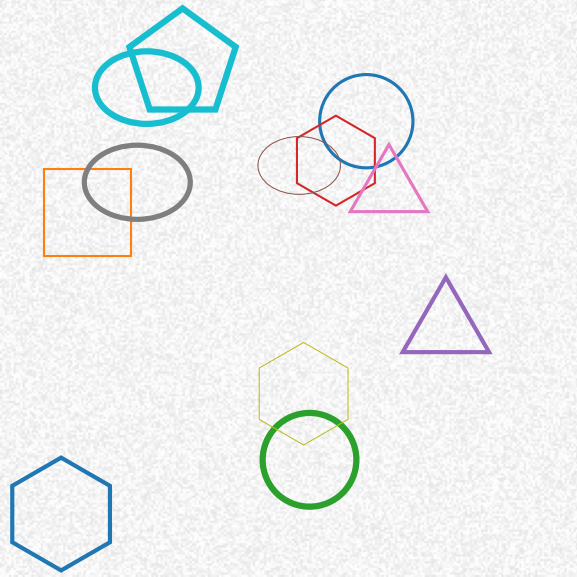[{"shape": "hexagon", "thickness": 2, "radius": 0.49, "center": [0.106, 0.109]}, {"shape": "circle", "thickness": 1.5, "radius": 0.4, "center": [0.634, 0.789]}, {"shape": "square", "thickness": 1, "radius": 0.38, "center": [0.151, 0.631]}, {"shape": "circle", "thickness": 3, "radius": 0.41, "center": [0.536, 0.203]}, {"shape": "hexagon", "thickness": 1, "radius": 0.39, "center": [0.582, 0.721]}, {"shape": "triangle", "thickness": 2, "radius": 0.43, "center": [0.772, 0.433]}, {"shape": "oval", "thickness": 0.5, "radius": 0.36, "center": [0.518, 0.713]}, {"shape": "triangle", "thickness": 1.5, "radius": 0.39, "center": [0.674, 0.671]}, {"shape": "oval", "thickness": 2.5, "radius": 0.46, "center": [0.238, 0.684]}, {"shape": "hexagon", "thickness": 0.5, "radius": 0.44, "center": [0.526, 0.317]}, {"shape": "pentagon", "thickness": 3, "radius": 0.48, "center": [0.316, 0.888]}, {"shape": "oval", "thickness": 3, "radius": 0.45, "center": [0.254, 0.847]}]